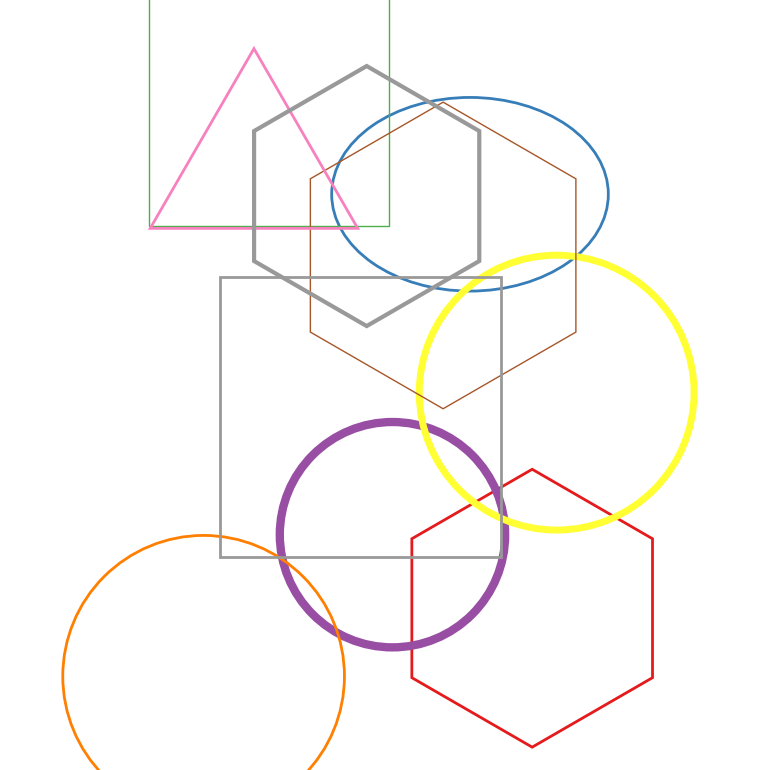[{"shape": "hexagon", "thickness": 1, "radius": 0.9, "center": [0.691, 0.21]}, {"shape": "oval", "thickness": 1, "radius": 0.9, "center": [0.61, 0.748]}, {"shape": "square", "thickness": 0.5, "radius": 0.78, "center": [0.35, 0.862]}, {"shape": "circle", "thickness": 3, "radius": 0.73, "center": [0.51, 0.306]}, {"shape": "circle", "thickness": 1, "radius": 0.91, "center": [0.264, 0.122]}, {"shape": "circle", "thickness": 2.5, "radius": 0.89, "center": [0.723, 0.49]}, {"shape": "hexagon", "thickness": 0.5, "radius": 1.0, "center": [0.575, 0.668]}, {"shape": "triangle", "thickness": 1, "radius": 0.78, "center": [0.33, 0.781]}, {"shape": "hexagon", "thickness": 1.5, "radius": 0.84, "center": [0.476, 0.745]}, {"shape": "square", "thickness": 1, "radius": 0.91, "center": [0.468, 0.458]}]